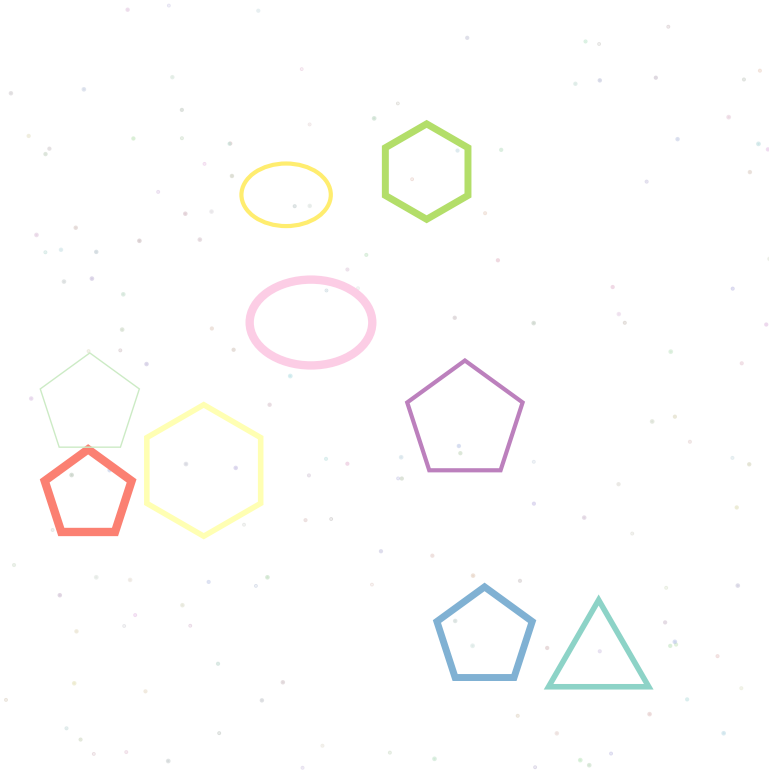[{"shape": "triangle", "thickness": 2, "radius": 0.38, "center": [0.777, 0.146]}, {"shape": "hexagon", "thickness": 2, "radius": 0.43, "center": [0.265, 0.389]}, {"shape": "pentagon", "thickness": 3, "radius": 0.3, "center": [0.114, 0.357]}, {"shape": "pentagon", "thickness": 2.5, "radius": 0.33, "center": [0.629, 0.173]}, {"shape": "hexagon", "thickness": 2.5, "radius": 0.31, "center": [0.554, 0.777]}, {"shape": "oval", "thickness": 3, "radius": 0.4, "center": [0.404, 0.581]}, {"shape": "pentagon", "thickness": 1.5, "radius": 0.39, "center": [0.604, 0.453]}, {"shape": "pentagon", "thickness": 0.5, "radius": 0.34, "center": [0.117, 0.474]}, {"shape": "oval", "thickness": 1.5, "radius": 0.29, "center": [0.372, 0.747]}]